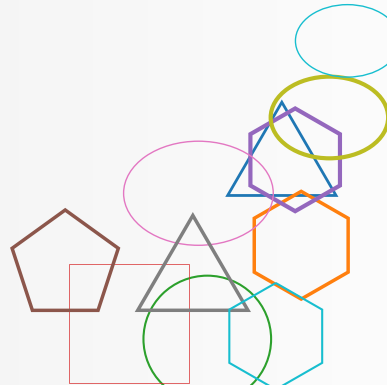[{"shape": "triangle", "thickness": 2, "radius": 0.81, "center": [0.727, 0.573]}, {"shape": "hexagon", "thickness": 2.5, "radius": 0.7, "center": [0.777, 0.363]}, {"shape": "circle", "thickness": 1.5, "radius": 0.82, "center": [0.535, 0.119]}, {"shape": "square", "thickness": 0.5, "radius": 0.77, "center": [0.333, 0.16]}, {"shape": "hexagon", "thickness": 3, "radius": 0.67, "center": [0.762, 0.585]}, {"shape": "pentagon", "thickness": 2.5, "radius": 0.72, "center": [0.168, 0.31]}, {"shape": "oval", "thickness": 1, "radius": 0.97, "center": [0.512, 0.498]}, {"shape": "triangle", "thickness": 2.5, "radius": 0.82, "center": [0.498, 0.276]}, {"shape": "oval", "thickness": 3, "radius": 0.76, "center": [0.85, 0.695]}, {"shape": "hexagon", "thickness": 1.5, "radius": 0.69, "center": [0.712, 0.127]}, {"shape": "oval", "thickness": 1, "radius": 0.67, "center": [0.897, 0.894]}]